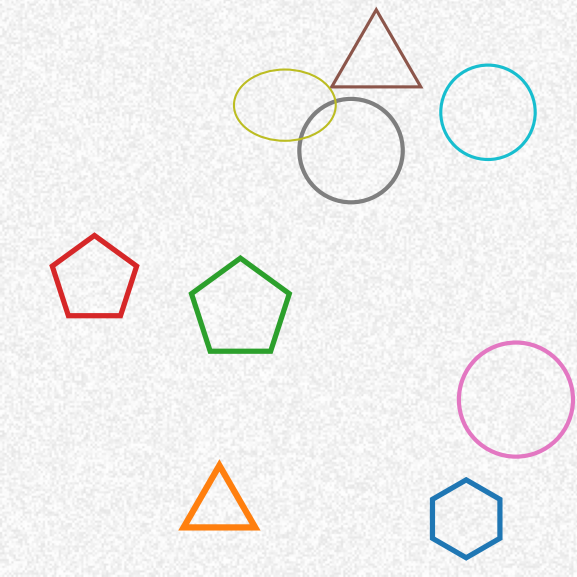[{"shape": "hexagon", "thickness": 2.5, "radius": 0.34, "center": [0.807, 0.101]}, {"shape": "triangle", "thickness": 3, "radius": 0.36, "center": [0.38, 0.122]}, {"shape": "pentagon", "thickness": 2.5, "radius": 0.45, "center": [0.416, 0.463]}, {"shape": "pentagon", "thickness": 2.5, "radius": 0.38, "center": [0.164, 0.515]}, {"shape": "triangle", "thickness": 1.5, "radius": 0.45, "center": [0.652, 0.893]}, {"shape": "circle", "thickness": 2, "radius": 0.49, "center": [0.893, 0.307]}, {"shape": "circle", "thickness": 2, "radius": 0.45, "center": [0.608, 0.738]}, {"shape": "oval", "thickness": 1, "radius": 0.44, "center": [0.493, 0.817]}, {"shape": "circle", "thickness": 1.5, "radius": 0.41, "center": [0.845, 0.805]}]